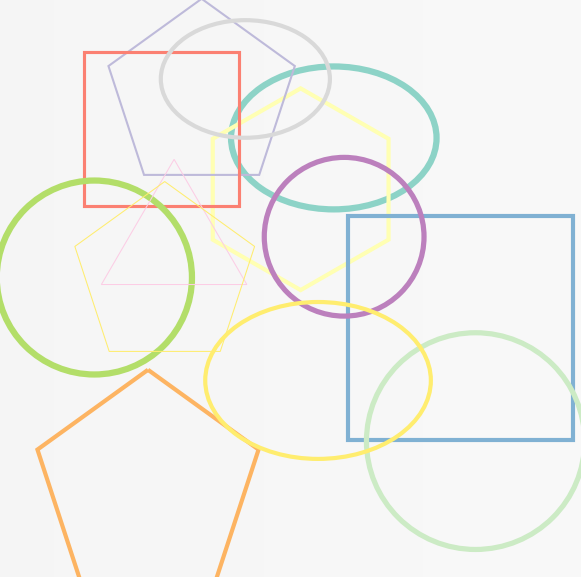[{"shape": "oval", "thickness": 3, "radius": 0.88, "center": [0.574, 0.76]}, {"shape": "hexagon", "thickness": 2, "radius": 0.87, "center": [0.517, 0.671]}, {"shape": "pentagon", "thickness": 1, "radius": 0.84, "center": [0.347, 0.833]}, {"shape": "square", "thickness": 1.5, "radius": 0.67, "center": [0.277, 0.775]}, {"shape": "square", "thickness": 2, "radius": 0.97, "center": [0.793, 0.432]}, {"shape": "pentagon", "thickness": 2, "radius": 1.0, "center": [0.255, 0.159]}, {"shape": "circle", "thickness": 3, "radius": 0.84, "center": [0.162, 0.519]}, {"shape": "triangle", "thickness": 0.5, "radius": 0.72, "center": [0.3, 0.579]}, {"shape": "oval", "thickness": 2, "radius": 0.73, "center": [0.422, 0.862]}, {"shape": "circle", "thickness": 2.5, "radius": 0.69, "center": [0.592, 0.589]}, {"shape": "circle", "thickness": 2.5, "radius": 0.94, "center": [0.818, 0.235]}, {"shape": "pentagon", "thickness": 0.5, "radius": 0.81, "center": [0.283, 0.522]}, {"shape": "oval", "thickness": 2, "radius": 0.97, "center": [0.547, 0.34]}]